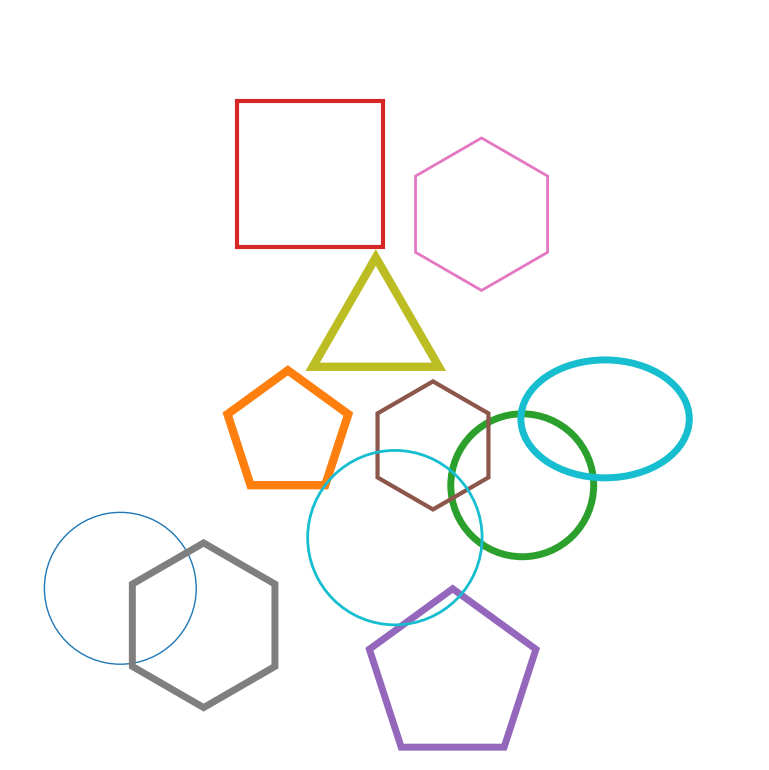[{"shape": "circle", "thickness": 0.5, "radius": 0.49, "center": [0.156, 0.236]}, {"shape": "pentagon", "thickness": 3, "radius": 0.41, "center": [0.374, 0.437]}, {"shape": "circle", "thickness": 2.5, "radius": 0.46, "center": [0.678, 0.37]}, {"shape": "square", "thickness": 1.5, "radius": 0.47, "center": [0.403, 0.774]}, {"shape": "pentagon", "thickness": 2.5, "radius": 0.57, "center": [0.588, 0.122]}, {"shape": "hexagon", "thickness": 1.5, "radius": 0.42, "center": [0.562, 0.422]}, {"shape": "hexagon", "thickness": 1, "radius": 0.5, "center": [0.625, 0.722]}, {"shape": "hexagon", "thickness": 2.5, "radius": 0.53, "center": [0.264, 0.188]}, {"shape": "triangle", "thickness": 3, "radius": 0.47, "center": [0.488, 0.571]}, {"shape": "oval", "thickness": 2.5, "radius": 0.55, "center": [0.786, 0.456]}, {"shape": "circle", "thickness": 1, "radius": 0.57, "center": [0.513, 0.302]}]